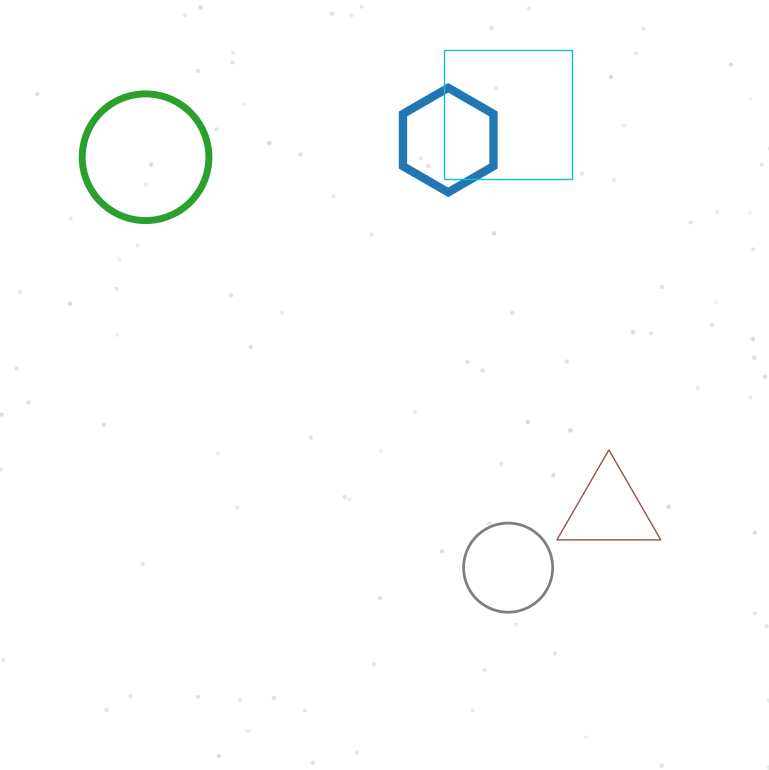[{"shape": "hexagon", "thickness": 3, "radius": 0.34, "center": [0.582, 0.818]}, {"shape": "circle", "thickness": 2.5, "radius": 0.41, "center": [0.189, 0.796]}, {"shape": "triangle", "thickness": 0.5, "radius": 0.39, "center": [0.791, 0.338]}, {"shape": "circle", "thickness": 1, "radius": 0.29, "center": [0.66, 0.263]}, {"shape": "square", "thickness": 0.5, "radius": 0.42, "center": [0.66, 0.851]}]